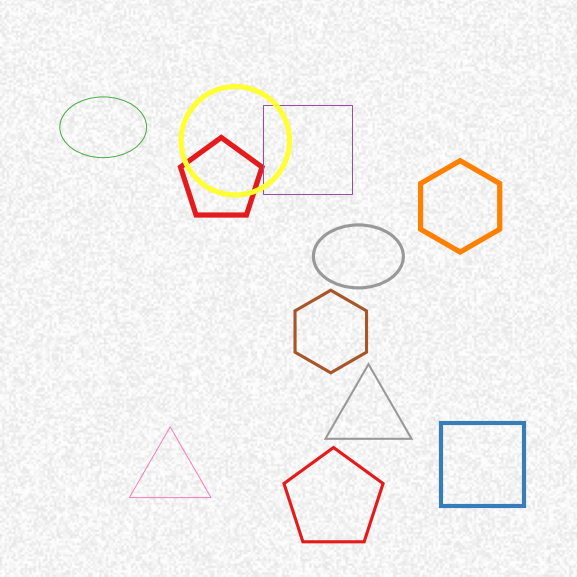[{"shape": "pentagon", "thickness": 2.5, "radius": 0.37, "center": [0.383, 0.687]}, {"shape": "pentagon", "thickness": 1.5, "radius": 0.45, "center": [0.578, 0.134]}, {"shape": "square", "thickness": 2, "radius": 0.36, "center": [0.836, 0.195]}, {"shape": "oval", "thickness": 0.5, "radius": 0.38, "center": [0.179, 0.779]}, {"shape": "square", "thickness": 0.5, "radius": 0.39, "center": [0.532, 0.74]}, {"shape": "hexagon", "thickness": 2.5, "radius": 0.4, "center": [0.797, 0.642]}, {"shape": "circle", "thickness": 2.5, "radius": 0.47, "center": [0.407, 0.755]}, {"shape": "hexagon", "thickness": 1.5, "radius": 0.36, "center": [0.573, 0.425]}, {"shape": "triangle", "thickness": 0.5, "radius": 0.41, "center": [0.295, 0.178]}, {"shape": "triangle", "thickness": 1, "radius": 0.43, "center": [0.638, 0.282]}, {"shape": "oval", "thickness": 1.5, "radius": 0.39, "center": [0.621, 0.555]}]